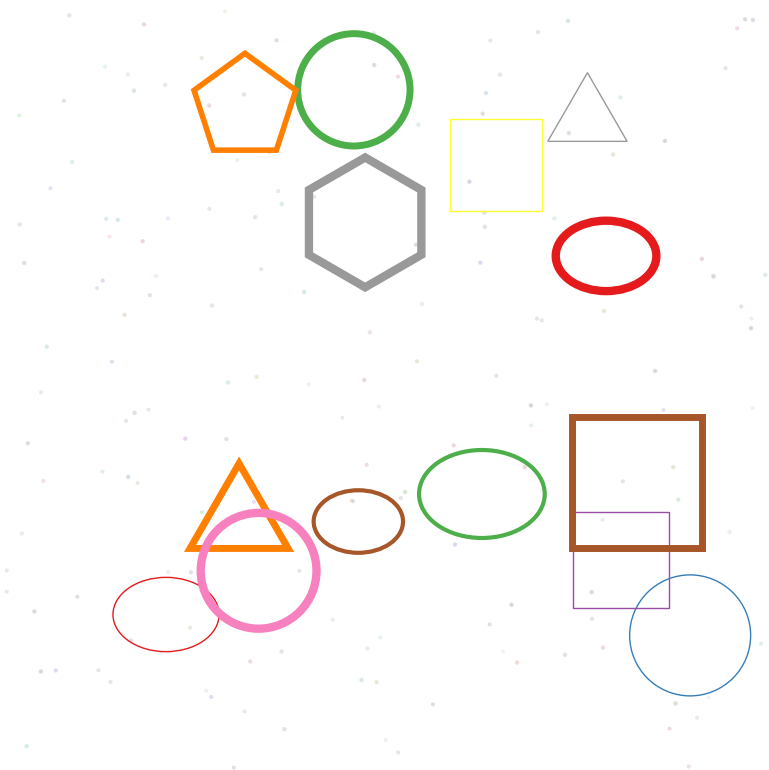[{"shape": "oval", "thickness": 0.5, "radius": 0.34, "center": [0.216, 0.202]}, {"shape": "oval", "thickness": 3, "radius": 0.33, "center": [0.787, 0.668]}, {"shape": "circle", "thickness": 0.5, "radius": 0.39, "center": [0.896, 0.175]}, {"shape": "circle", "thickness": 2.5, "radius": 0.36, "center": [0.46, 0.883]}, {"shape": "oval", "thickness": 1.5, "radius": 0.41, "center": [0.626, 0.358]}, {"shape": "square", "thickness": 0.5, "radius": 0.31, "center": [0.807, 0.273]}, {"shape": "triangle", "thickness": 2.5, "radius": 0.37, "center": [0.31, 0.325]}, {"shape": "pentagon", "thickness": 2, "radius": 0.35, "center": [0.318, 0.861]}, {"shape": "square", "thickness": 0.5, "radius": 0.3, "center": [0.644, 0.785]}, {"shape": "square", "thickness": 2.5, "radius": 0.42, "center": [0.827, 0.373]}, {"shape": "oval", "thickness": 1.5, "radius": 0.29, "center": [0.465, 0.323]}, {"shape": "circle", "thickness": 3, "radius": 0.38, "center": [0.336, 0.259]}, {"shape": "triangle", "thickness": 0.5, "radius": 0.3, "center": [0.763, 0.846]}, {"shape": "hexagon", "thickness": 3, "radius": 0.42, "center": [0.474, 0.711]}]